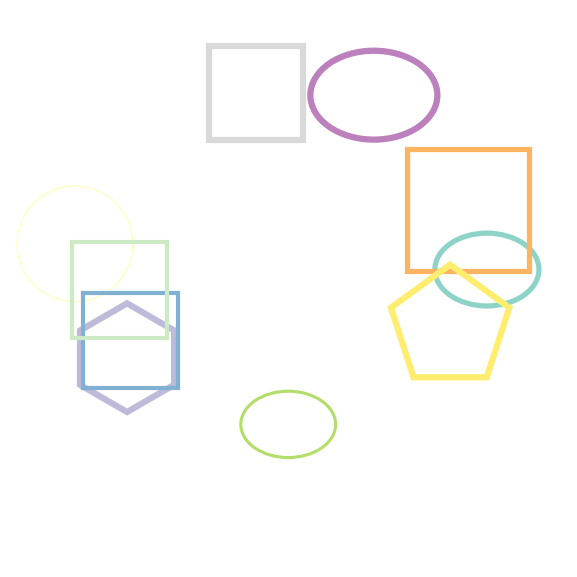[{"shape": "oval", "thickness": 2.5, "radius": 0.45, "center": [0.843, 0.532]}, {"shape": "circle", "thickness": 0.5, "radius": 0.5, "center": [0.13, 0.577]}, {"shape": "hexagon", "thickness": 3, "radius": 0.47, "center": [0.22, 0.38]}, {"shape": "square", "thickness": 2, "radius": 0.41, "center": [0.226, 0.409]}, {"shape": "square", "thickness": 2.5, "radius": 0.53, "center": [0.81, 0.636]}, {"shape": "oval", "thickness": 1.5, "radius": 0.41, "center": [0.499, 0.264]}, {"shape": "square", "thickness": 3, "radius": 0.41, "center": [0.443, 0.838]}, {"shape": "oval", "thickness": 3, "radius": 0.55, "center": [0.647, 0.834]}, {"shape": "square", "thickness": 2, "radius": 0.41, "center": [0.207, 0.497]}, {"shape": "pentagon", "thickness": 3, "radius": 0.54, "center": [0.779, 0.433]}]